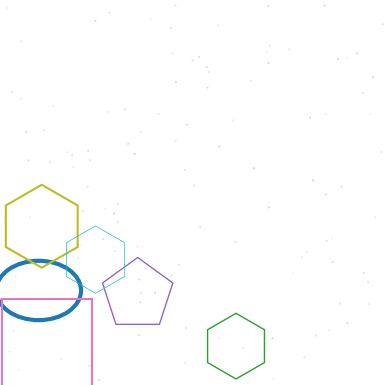[{"shape": "oval", "thickness": 3, "radius": 0.55, "center": [0.1, 0.246]}, {"shape": "hexagon", "thickness": 1, "radius": 0.43, "center": [0.613, 0.101]}, {"shape": "pentagon", "thickness": 1, "radius": 0.48, "center": [0.358, 0.235]}, {"shape": "square", "thickness": 1.5, "radius": 0.58, "center": [0.123, 0.106]}, {"shape": "hexagon", "thickness": 1.5, "radius": 0.54, "center": [0.108, 0.412]}, {"shape": "hexagon", "thickness": 0.5, "radius": 0.44, "center": [0.248, 0.326]}]